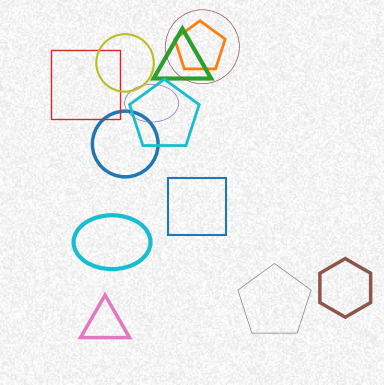[{"shape": "square", "thickness": 1.5, "radius": 0.38, "center": [0.512, 0.463]}, {"shape": "circle", "thickness": 2.5, "radius": 0.43, "center": [0.325, 0.626]}, {"shape": "pentagon", "thickness": 2, "radius": 0.35, "center": [0.519, 0.877]}, {"shape": "triangle", "thickness": 3, "radius": 0.43, "center": [0.474, 0.839]}, {"shape": "square", "thickness": 1, "radius": 0.45, "center": [0.222, 0.781]}, {"shape": "oval", "thickness": 0.5, "radius": 0.35, "center": [0.394, 0.732]}, {"shape": "hexagon", "thickness": 2.5, "radius": 0.38, "center": [0.897, 0.252]}, {"shape": "circle", "thickness": 0.5, "radius": 0.48, "center": [0.526, 0.878]}, {"shape": "triangle", "thickness": 2.5, "radius": 0.37, "center": [0.273, 0.16]}, {"shape": "pentagon", "thickness": 0.5, "radius": 0.5, "center": [0.713, 0.216]}, {"shape": "circle", "thickness": 1.5, "radius": 0.37, "center": [0.325, 0.837]}, {"shape": "oval", "thickness": 3, "radius": 0.5, "center": [0.291, 0.371]}, {"shape": "pentagon", "thickness": 2, "radius": 0.48, "center": [0.427, 0.699]}]